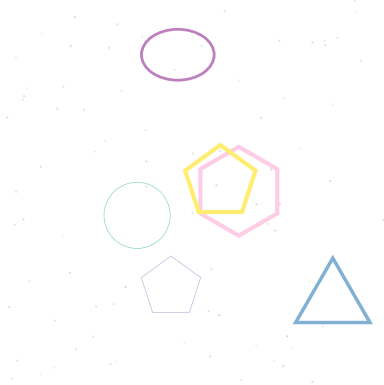[{"shape": "circle", "thickness": 0.5, "radius": 0.43, "center": [0.356, 0.441]}, {"shape": "pentagon", "thickness": 0.5, "radius": 0.41, "center": [0.444, 0.254]}, {"shape": "triangle", "thickness": 2.5, "radius": 0.56, "center": [0.864, 0.218]}, {"shape": "hexagon", "thickness": 3, "radius": 0.58, "center": [0.62, 0.503]}, {"shape": "oval", "thickness": 2, "radius": 0.47, "center": [0.462, 0.858]}, {"shape": "pentagon", "thickness": 3, "radius": 0.48, "center": [0.572, 0.527]}]